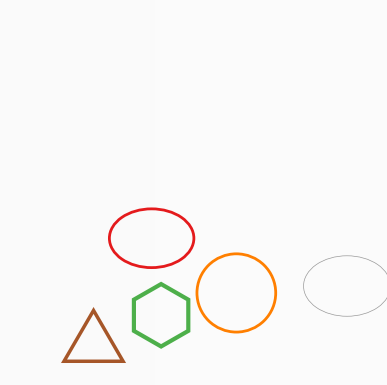[{"shape": "oval", "thickness": 2, "radius": 0.55, "center": [0.391, 0.381]}, {"shape": "hexagon", "thickness": 3, "radius": 0.41, "center": [0.416, 0.181]}, {"shape": "circle", "thickness": 2, "radius": 0.51, "center": [0.61, 0.239]}, {"shape": "triangle", "thickness": 2.5, "radius": 0.44, "center": [0.241, 0.106]}, {"shape": "oval", "thickness": 0.5, "radius": 0.56, "center": [0.896, 0.257]}]